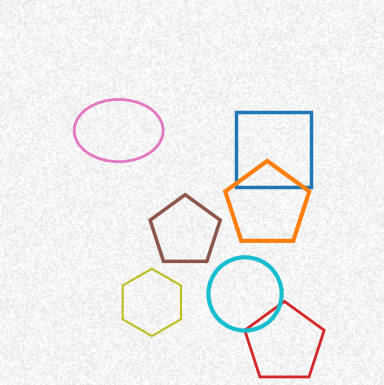[{"shape": "square", "thickness": 2.5, "radius": 0.49, "center": [0.709, 0.612]}, {"shape": "pentagon", "thickness": 3, "radius": 0.57, "center": [0.694, 0.467]}, {"shape": "pentagon", "thickness": 2, "radius": 0.54, "center": [0.739, 0.109]}, {"shape": "pentagon", "thickness": 2.5, "radius": 0.48, "center": [0.481, 0.399]}, {"shape": "oval", "thickness": 2, "radius": 0.58, "center": [0.308, 0.661]}, {"shape": "hexagon", "thickness": 1.5, "radius": 0.44, "center": [0.394, 0.215]}, {"shape": "circle", "thickness": 3, "radius": 0.48, "center": [0.636, 0.237]}]